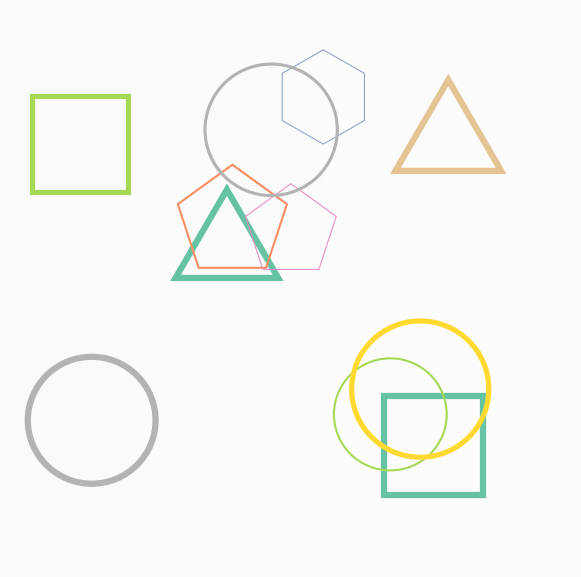[{"shape": "triangle", "thickness": 3, "radius": 0.51, "center": [0.39, 0.569]}, {"shape": "square", "thickness": 3, "radius": 0.43, "center": [0.746, 0.228]}, {"shape": "pentagon", "thickness": 1, "radius": 0.49, "center": [0.4, 0.615]}, {"shape": "hexagon", "thickness": 0.5, "radius": 0.41, "center": [0.556, 0.831]}, {"shape": "pentagon", "thickness": 0.5, "radius": 0.41, "center": [0.5, 0.599]}, {"shape": "square", "thickness": 2.5, "radius": 0.42, "center": [0.138, 0.75]}, {"shape": "circle", "thickness": 1, "radius": 0.49, "center": [0.672, 0.282]}, {"shape": "circle", "thickness": 2.5, "radius": 0.59, "center": [0.723, 0.325]}, {"shape": "triangle", "thickness": 3, "radius": 0.53, "center": [0.771, 0.756]}, {"shape": "circle", "thickness": 1.5, "radius": 0.57, "center": [0.466, 0.774]}, {"shape": "circle", "thickness": 3, "radius": 0.55, "center": [0.158, 0.271]}]